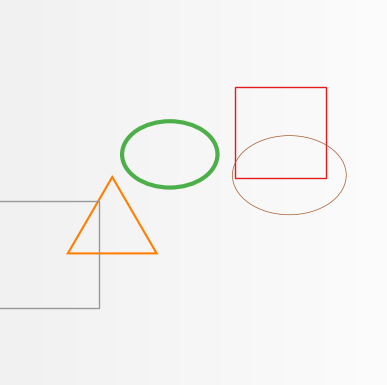[{"shape": "square", "thickness": 1, "radius": 0.59, "center": [0.724, 0.655]}, {"shape": "oval", "thickness": 3, "radius": 0.62, "center": [0.438, 0.599]}, {"shape": "triangle", "thickness": 1.5, "radius": 0.66, "center": [0.29, 0.408]}, {"shape": "oval", "thickness": 0.5, "radius": 0.73, "center": [0.747, 0.545]}, {"shape": "square", "thickness": 1, "radius": 0.7, "center": [0.116, 0.339]}]